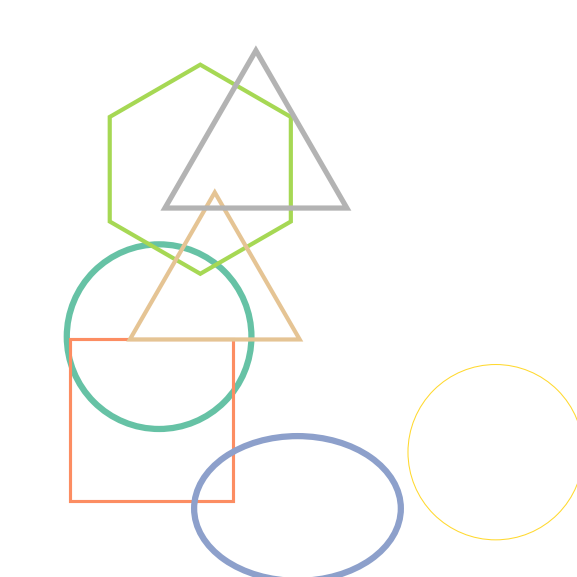[{"shape": "circle", "thickness": 3, "radius": 0.8, "center": [0.276, 0.416]}, {"shape": "square", "thickness": 1.5, "radius": 0.7, "center": [0.262, 0.272]}, {"shape": "oval", "thickness": 3, "radius": 0.89, "center": [0.515, 0.119]}, {"shape": "hexagon", "thickness": 2, "radius": 0.91, "center": [0.347, 0.706]}, {"shape": "circle", "thickness": 0.5, "radius": 0.76, "center": [0.858, 0.216]}, {"shape": "triangle", "thickness": 2, "radius": 0.85, "center": [0.372, 0.496]}, {"shape": "triangle", "thickness": 2.5, "radius": 0.91, "center": [0.443, 0.73]}]